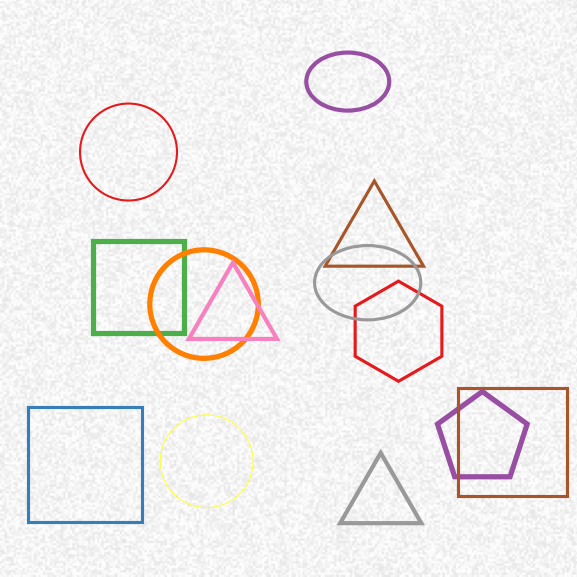[{"shape": "hexagon", "thickness": 1.5, "radius": 0.43, "center": [0.69, 0.426]}, {"shape": "circle", "thickness": 1, "radius": 0.42, "center": [0.223, 0.736]}, {"shape": "square", "thickness": 1.5, "radius": 0.5, "center": [0.147, 0.195]}, {"shape": "square", "thickness": 2.5, "radius": 0.4, "center": [0.24, 0.502]}, {"shape": "oval", "thickness": 2, "radius": 0.36, "center": [0.602, 0.858]}, {"shape": "pentagon", "thickness": 2.5, "radius": 0.41, "center": [0.835, 0.24]}, {"shape": "circle", "thickness": 2.5, "radius": 0.47, "center": [0.353, 0.473]}, {"shape": "circle", "thickness": 0.5, "radius": 0.4, "center": [0.358, 0.2]}, {"shape": "square", "thickness": 1.5, "radius": 0.47, "center": [0.887, 0.234]}, {"shape": "triangle", "thickness": 1.5, "radius": 0.49, "center": [0.648, 0.587]}, {"shape": "triangle", "thickness": 2, "radius": 0.44, "center": [0.403, 0.456]}, {"shape": "oval", "thickness": 1.5, "radius": 0.46, "center": [0.637, 0.51]}, {"shape": "triangle", "thickness": 2, "radius": 0.41, "center": [0.659, 0.134]}]